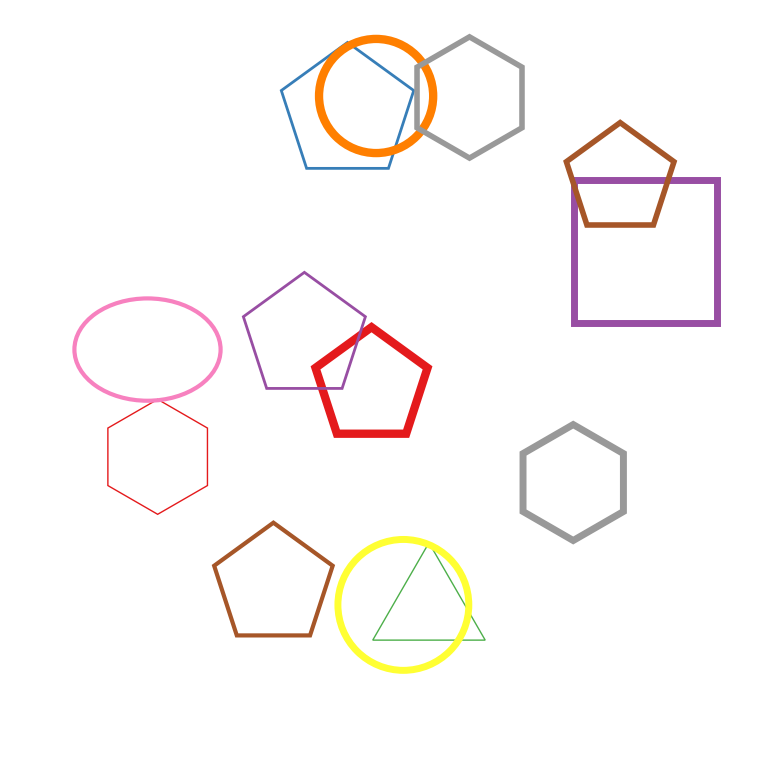[{"shape": "pentagon", "thickness": 3, "radius": 0.38, "center": [0.483, 0.499]}, {"shape": "hexagon", "thickness": 0.5, "radius": 0.37, "center": [0.205, 0.407]}, {"shape": "pentagon", "thickness": 1, "radius": 0.45, "center": [0.451, 0.854]}, {"shape": "triangle", "thickness": 0.5, "radius": 0.42, "center": [0.557, 0.211]}, {"shape": "square", "thickness": 2.5, "radius": 0.46, "center": [0.838, 0.673]}, {"shape": "pentagon", "thickness": 1, "radius": 0.42, "center": [0.395, 0.563]}, {"shape": "circle", "thickness": 3, "radius": 0.37, "center": [0.488, 0.875]}, {"shape": "circle", "thickness": 2.5, "radius": 0.42, "center": [0.524, 0.214]}, {"shape": "pentagon", "thickness": 1.5, "radius": 0.4, "center": [0.355, 0.24]}, {"shape": "pentagon", "thickness": 2, "radius": 0.37, "center": [0.805, 0.767]}, {"shape": "oval", "thickness": 1.5, "radius": 0.47, "center": [0.192, 0.546]}, {"shape": "hexagon", "thickness": 2, "radius": 0.39, "center": [0.61, 0.873]}, {"shape": "hexagon", "thickness": 2.5, "radius": 0.38, "center": [0.744, 0.373]}]